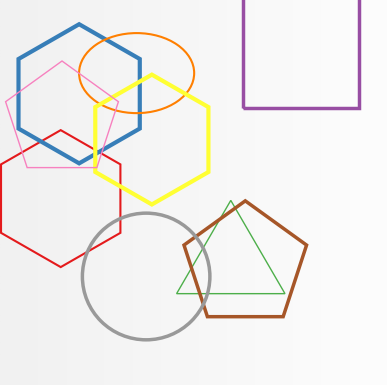[{"shape": "hexagon", "thickness": 1.5, "radius": 0.89, "center": [0.157, 0.484]}, {"shape": "hexagon", "thickness": 3, "radius": 0.9, "center": [0.204, 0.756]}, {"shape": "triangle", "thickness": 1, "radius": 0.81, "center": [0.596, 0.318]}, {"shape": "square", "thickness": 2.5, "radius": 0.75, "center": [0.776, 0.869]}, {"shape": "oval", "thickness": 1.5, "radius": 0.74, "center": [0.353, 0.81]}, {"shape": "hexagon", "thickness": 3, "radius": 0.84, "center": [0.392, 0.638]}, {"shape": "pentagon", "thickness": 2.5, "radius": 0.83, "center": [0.633, 0.312]}, {"shape": "pentagon", "thickness": 1, "radius": 0.77, "center": [0.16, 0.688]}, {"shape": "circle", "thickness": 2.5, "radius": 0.82, "center": [0.377, 0.282]}]